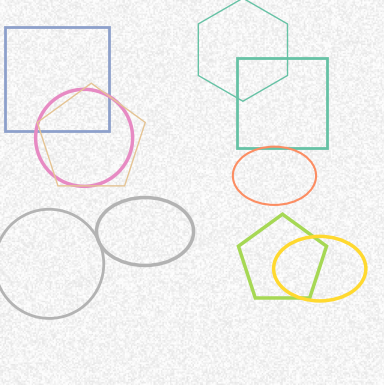[{"shape": "hexagon", "thickness": 1, "radius": 0.67, "center": [0.631, 0.871]}, {"shape": "square", "thickness": 2, "radius": 0.58, "center": [0.732, 0.732]}, {"shape": "oval", "thickness": 1.5, "radius": 0.54, "center": [0.713, 0.543]}, {"shape": "square", "thickness": 2, "radius": 0.68, "center": [0.148, 0.794]}, {"shape": "circle", "thickness": 2.5, "radius": 0.63, "center": [0.218, 0.642]}, {"shape": "pentagon", "thickness": 2.5, "radius": 0.6, "center": [0.734, 0.323]}, {"shape": "oval", "thickness": 2.5, "radius": 0.6, "center": [0.831, 0.302]}, {"shape": "pentagon", "thickness": 1, "radius": 0.74, "center": [0.237, 0.636]}, {"shape": "oval", "thickness": 2.5, "radius": 0.63, "center": [0.377, 0.399]}, {"shape": "circle", "thickness": 2, "radius": 0.71, "center": [0.128, 0.315]}]